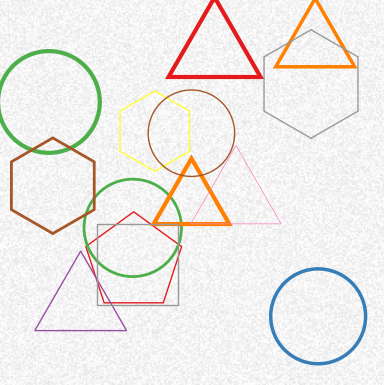[{"shape": "pentagon", "thickness": 1, "radius": 0.65, "center": [0.347, 0.319]}, {"shape": "triangle", "thickness": 3, "radius": 0.69, "center": [0.557, 0.869]}, {"shape": "circle", "thickness": 2.5, "radius": 0.62, "center": [0.826, 0.178]}, {"shape": "circle", "thickness": 2, "radius": 0.63, "center": [0.345, 0.408]}, {"shape": "circle", "thickness": 3, "radius": 0.66, "center": [0.127, 0.735]}, {"shape": "triangle", "thickness": 1, "radius": 0.69, "center": [0.21, 0.21]}, {"shape": "triangle", "thickness": 2.5, "radius": 0.59, "center": [0.819, 0.886]}, {"shape": "triangle", "thickness": 3, "radius": 0.57, "center": [0.497, 0.475]}, {"shape": "hexagon", "thickness": 1, "radius": 0.52, "center": [0.402, 0.659]}, {"shape": "circle", "thickness": 1, "radius": 0.56, "center": [0.497, 0.654]}, {"shape": "hexagon", "thickness": 2, "radius": 0.62, "center": [0.137, 0.518]}, {"shape": "triangle", "thickness": 0.5, "radius": 0.68, "center": [0.613, 0.486]}, {"shape": "hexagon", "thickness": 1, "radius": 0.7, "center": [0.808, 0.782]}, {"shape": "square", "thickness": 1, "radius": 0.52, "center": [0.357, 0.313]}]